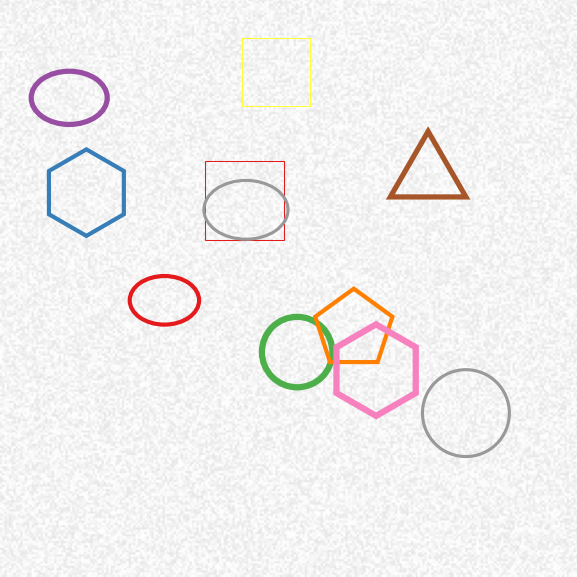[{"shape": "oval", "thickness": 2, "radius": 0.3, "center": [0.285, 0.479]}, {"shape": "square", "thickness": 0.5, "radius": 0.34, "center": [0.424, 0.652]}, {"shape": "hexagon", "thickness": 2, "radius": 0.37, "center": [0.15, 0.666]}, {"shape": "circle", "thickness": 3, "radius": 0.31, "center": [0.515, 0.389]}, {"shape": "oval", "thickness": 2.5, "radius": 0.33, "center": [0.12, 0.83]}, {"shape": "pentagon", "thickness": 2, "radius": 0.35, "center": [0.613, 0.429]}, {"shape": "square", "thickness": 0.5, "radius": 0.3, "center": [0.477, 0.874]}, {"shape": "triangle", "thickness": 2.5, "radius": 0.38, "center": [0.741, 0.696]}, {"shape": "hexagon", "thickness": 3, "radius": 0.4, "center": [0.651, 0.358]}, {"shape": "circle", "thickness": 1.5, "radius": 0.38, "center": [0.807, 0.284]}, {"shape": "oval", "thickness": 1.5, "radius": 0.36, "center": [0.426, 0.636]}]